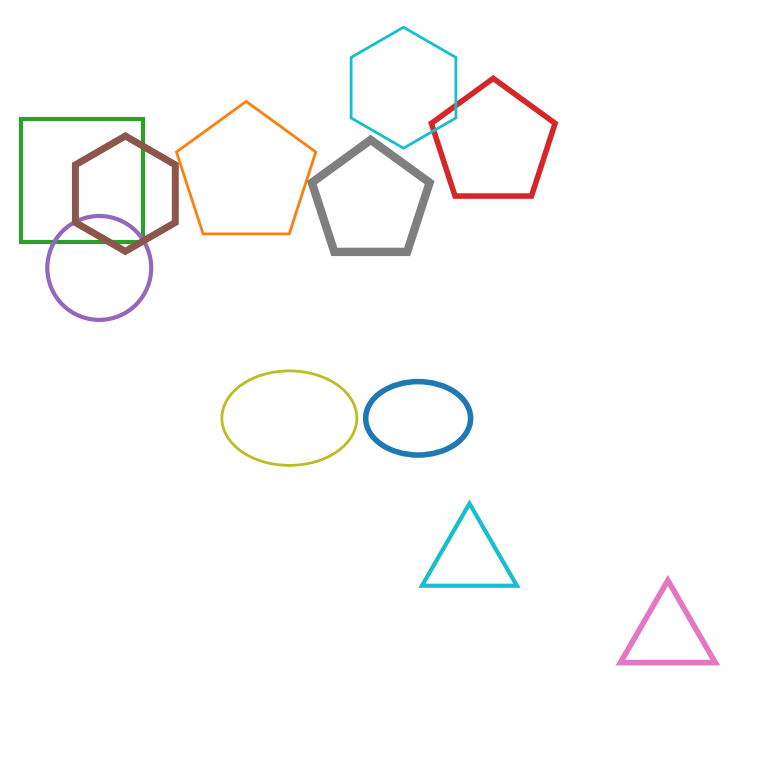[{"shape": "oval", "thickness": 2, "radius": 0.34, "center": [0.543, 0.457]}, {"shape": "pentagon", "thickness": 1, "radius": 0.48, "center": [0.32, 0.773]}, {"shape": "square", "thickness": 1.5, "radius": 0.4, "center": [0.106, 0.766]}, {"shape": "pentagon", "thickness": 2, "radius": 0.42, "center": [0.641, 0.814]}, {"shape": "circle", "thickness": 1.5, "radius": 0.34, "center": [0.129, 0.652]}, {"shape": "hexagon", "thickness": 2.5, "radius": 0.37, "center": [0.163, 0.748]}, {"shape": "triangle", "thickness": 2, "radius": 0.36, "center": [0.867, 0.175]}, {"shape": "pentagon", "thickness": 3, "radius": 0.4, "center": [0.481, 0.738]}, {"shape": "oval", "thickness": 1, "radius": 0.44, "center": [0.376, 0.457]}, {"shape": "hexagon", "thickness": 1, "radius": 0.39, "center": [0.524, 0.886]}, {"shape": "triangle", "thickness": 1.5, "radius": 0.36, "center": [0.61, 0.275]}]